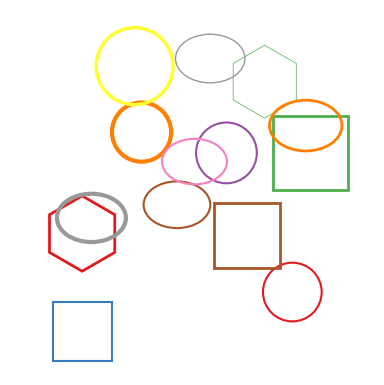[{"shape": "circle", "thickness": 1.5, "radius": 0.38, "center": [0.759, 0.241]}, {"shape": "hexagon", "thickness": 2, "radius": 0.49, "center": [0.213, 0.393]}, {"shape": "square", "thickness": 1.5, "radius": 0.39, "center": [0.214, 0.139]}, {"shape": "hexagon", "thickness": 0.5, "radius": 0.47, "center": [0.688, 0.788]}, {"shape": "square", "thickness": 2, "radius": 0.48, "center": [0.806, 0.602]}, {"shape": "circle", "thickness": 1.5, "radius": 0.39, "center": [0.588, 0.603]}, {"shape": "oval", "thickness": 2, "radius": 0.47, "center": [0.794, 0.674]}, {"shape": "circle", "thickness": 3, "radius": 0.38, "center": [0.368, 0.657]}, {"shape": "circle", "thickness": 2.5, "radius": 0.5, "center": [0.35, 0.828]}, {"shape": "square", "thickness": 2, "radius": 0.43, "center": [0.642, 0.389]}, {"shape": "oval", "thickness": 1.5, "radius": 0.43, "center": [0.46, 0.468]}, {"shape": "oval", "thickness": 1.5, "radius": 0.42, "center": [0.505, 0.58]}, {"shape": "oval", "thickness": 1, "radius": 0.45, "center": [0.546, 0.848]}, {"shape": "oval", "thickness": 3, "radius": 0.45, "center": [0.237, 0.434]}]